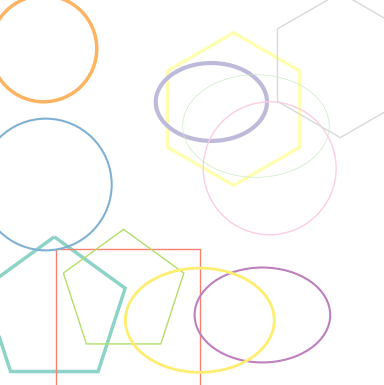[{"shape": "pentagon", "thickness": 2.5, "radius": 0.97, "center": [0.141, 0.191]}, {"shape": "hexagon", "thickness": 2.5, "radius": 0.99, "center": [0.607, 0.717]}, {"shape": "oval", "thickness": 3, "radius": 0.72, "center": [0.549, 0.735]}, {"shape": "square", "thickness": 1, "radius": 0.94, "center": [0.333, 0.166]}, {"shape": "circle", "thickness": 1.5, "radius": 0.86, "center": [0.119, 0.521]}, {"shape": "circle", "thickness": 2.5, "radius": 0.69, "center": [0.113, 0.874]}, {"shape": "pentagon", "thickness": 1, "radius": 0.82, "center": [0.321, 0.24]}, {"shape": "circle", "thickness": 1, "radius": 0.86, "center": [0.7, 0.563]}, {"shape": "hexagon", "thickness": 1, "radius": 0.94, "center": [0.884, 0.831]}, {"shape": "oval", "thickness": 1.5, "radius": 0.88, "center": [0.682, 0.182]}, {"shape": "oval", "thickness": 0.5, "radius": 0.95, "center": [0.665, 0.673]}, {"shape": "oval", "thickness": 2, "radius": 0.97, "center": [0.519, 0.168]}]